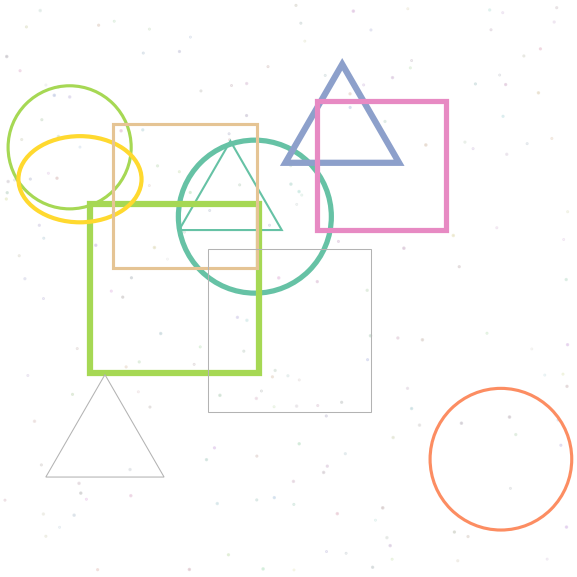[{"shape": "circle", "thickness": 2.5, "radius": 0.66, "center": [0.441, 0.624]}, {"shape": "triangle", "thickness": 1, "radius": 0.51, "center": [0.399, 0.652]}, {"shape": "circle", "thickness": 1.5, "radius": 0.61, "center": [0.867, 0.204]}, {"shape": "triangle", "thickness": 3, "radius": 0.57, "center": [0.593, 0.774]}, {"shape": "square", "thickness": 2.5, "radius": 0.56, "center": [0.661, 0.712]}, {"shape": "circle", "thickness": 1.5, "radius": 0.53, "center": [0.121, 0.744]}, {"shape": "square", "thickness": 3, "radius": 0.73, "center": [0.303, 0.5]}, {"shape": "oval", "thickness": 2, "radius": 0.53, "center": [0.139, 0.689]}, {"shape": "square", "thickness": 1.5, "radius": 0.62, "center": [0.32, 0.66]}, {"shape": "triangle", "thickness": 0.5, "radius": 0.59, "center": [0.182, 0.232]}, {"shape": "square", "thickness": 0.5, "radius": 0.71, "center": [0.501, 0.427]}]